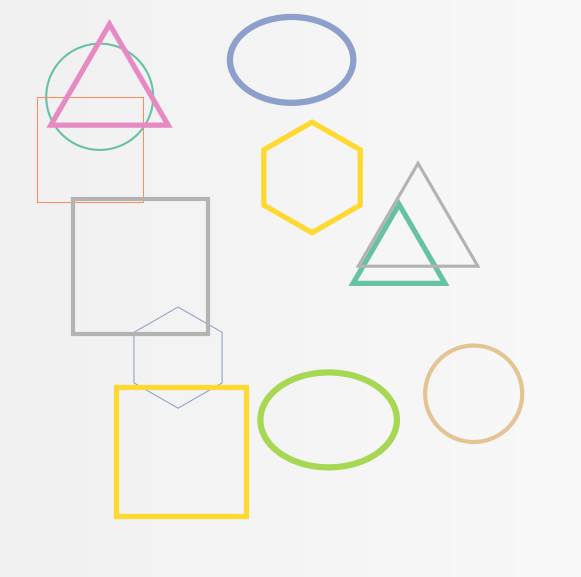[{"shape": "triangle", "thickness": 2.5, "radius": 0.46, "center": [0.686, 0.554]}, {"shape": "circle", "thickness": 1, "radius": 0.46, "center": [0.172, 0.832]}, {"shape": "square", "thickness": 0.5, "radius": 0.45, "center": [0.155, 0.74]}, {"shape": "oval", "thickness": 3, "radius": 0.53, "center": [0.502, 0.895]}, {"shape": "hexagon", "thickness": 0.5, "radius": 0.44, "center": [0.306, 0.38]}, {"shape": "triangle", "thickness": 2.5, "radius": 0.58, "center": [0.188, 0.841]}, {"shape": "oval", "thickness": 3, "radius": 0.59, "center": [0.565, 0.272]}, {"shape": "square", "thickness": 2.5, "radius": 0.56, "center": [0.311, 0.218]}, {"shape": "hexagon", "thickness": 2.5, "radius": 0.48, "center": [0.537, 0.692]}, {"shape": "circle", "thickness": 2, "radius": 0.42, "center": [0.815, 0.317]}, {"shape": "triangle", "thickness": 1.5, "radius": 0.59, "center": [0.719, 0.598]}, {"shape": "square", "thickness": 2, "radius": 0.58, "center": [0.241, 0.538]}]